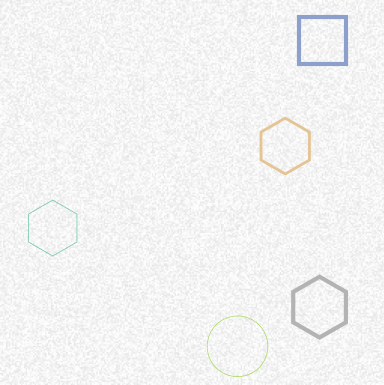[{"shape": "hexagon", "thickness": 0.5, "radius": 0.36, "center": [0.137, 0.408]}, {"shape": "square", "thickness": 3, "radius": 0.3, "center": [0.838, 0.894]}, {"shape": "circle", "thickness": 0.5, "radius": 0.39, "center": [0.617, 0.1]}, {"shape": "hexagon", "thickness": 2, "radius": 0.36, "center": [0.741, 0.621]}, {"shape": "hexagon", "thickness": 3, "radius": 0.39, "center": [0.83, 0.202]}]